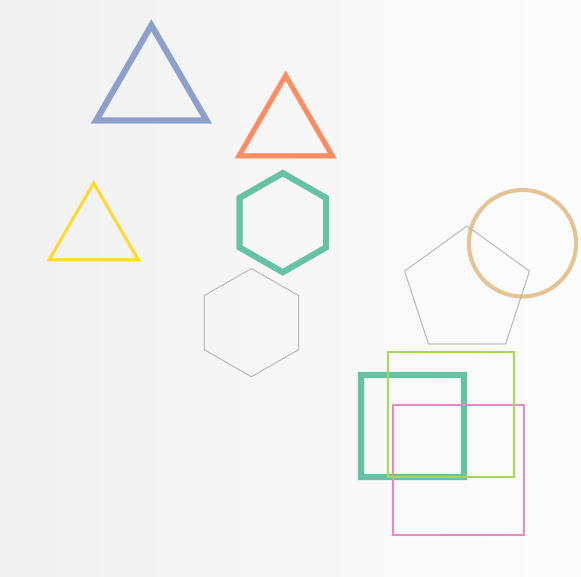[{"shape": "hexagon", "thickness": 3, "radius": 0.43, "center": [0.486, 0.614]}, {"shape": "square", "thickness": 3, "radius": 0.44, "center": [0.71, 0.261]}, {"shape": "triangle", "thickness": 2.5, "radius": 0.46, "center": [0.491, 0.776]}, {"shape": "triangle", "thickness": 3, "radius": 0.55, "center": [0.26, 0.845]}, {"shape": "square", "thickness": 1, "radius": 0.56, "center": [0.788, 0.186]}, {"shape": "square", "thickness": 1, "radius": 0.54, "center": [0.776, 0.282]}, {"shape": "triangle", "thickness": 1.5, "radius": 0.44, "center": [0.161, 0.594]}, {"shape": "circle", "thickness": 2, "radius": 0.46, "center": [0.899, 0.578]}, {"shape": "pentagon", "thickness": 0.5, "radius": 0.56, "center": [0.804, 0.495]}, {"shape": "hexagon", "thickness": 0.5, "radius": 0.47, "center": [0.433, 0.44]}]